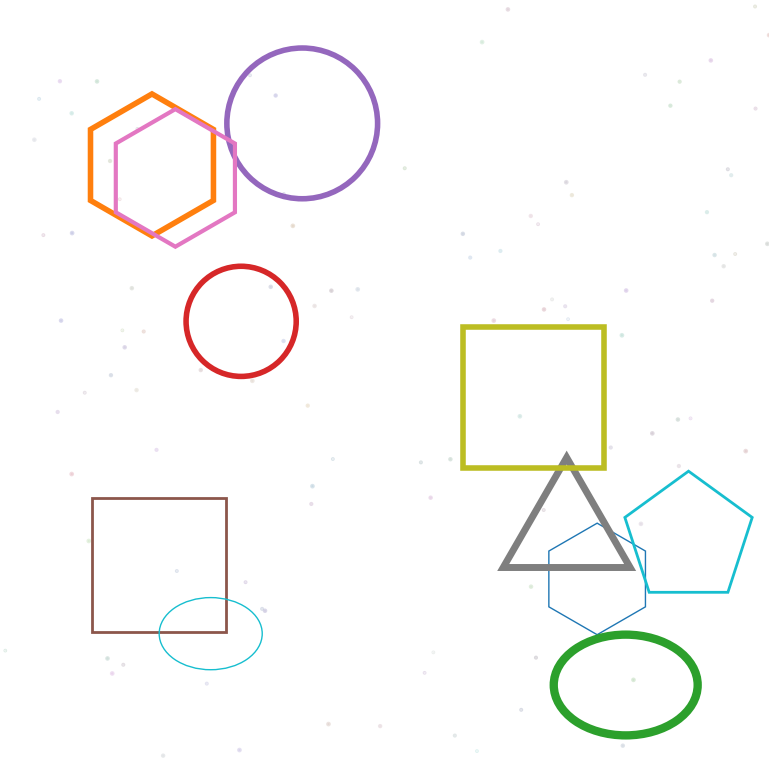[{"shape": "hexagon", "thickness": 0.5, "radius": 0.36, "center": [0.776, 0.248]}, {"shape": "hexagon", "thickness": 2, "radius": 0.46, "center": [0.197, 0.786]}, {"shape": "oval", "thickness": 3, "radius": 0.47, "center": [0.813, 0.11]}, {"shape": "circle", "thickness": 2, "radius": 0.36, "center": [0.313, 0.583]}, {"shape": "circle", "thickness": 2, "radius": 0.49, "center": [0.392, 0.84]}, {"shape": "square", "thickness": 1, "radius": 0.43, "center": [0.206, 0.266]}, {"shape": "hexagon", "thickness": 1.5, "radius": 0.45, "center": [0.228, 0.769]}, {"shape": "triangle", "thickness": 2.5, "radius": 0.48, "center": [0.736, 0.311]}, {"shape": "square", "thickness": 2, "radius": 0.46, "center": [0.693, 0.483]}, {"shape": "pentagon", "thickness": 1, "radius": 0.43, "center": [0.894, 0.301]}, {"shape": "oval", "thickness": 0.5, "radius": 0.33, "center": [0.274, 0.177]}]